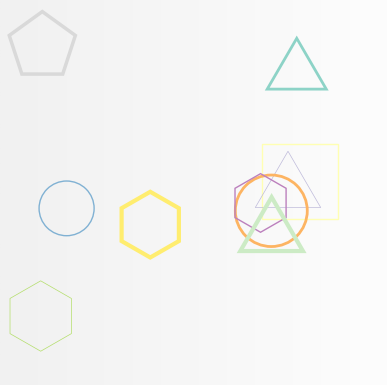[{"shape": "triangle", "thickness": 2, "radius": 0.44, "center": [0.766, 0.812]}, {"shape": "square", "thickness": 1, "radius": 0.49, "center": [0.774, 0.529]}, {"shape": "triangle", "thickness": 0.5, "radius": 0.49, "center": [0.743, 0.51]}, {"shape": "circle", "thickness": 1, "radius": 0.36, "center": [0.172, 0.459]}, {"shape": "circle", "thickness": 2, "radius": 0.46, "center": [0.7, 0.453]}, {"shape": "hexagon", "thickness": 0.5, "radius": 0.46, "center": [0.105, 0.179]}, {"shape": "pentagon", "thickness": 2.5, "radius": 0.45, "center": [0.109, 0.88]}, {"shape": "hexagon", "thickness": 1, "radius": 0.38, "center": [0.672, 0.473]}, {"shape": "triangle", "thickness": 3, "radius": 0.47, "center": [0.701, 0.395]}, {"shape": "hexagon", "thickness": 3, "radius": 0.43, "center": [0.388, 0.417]}]